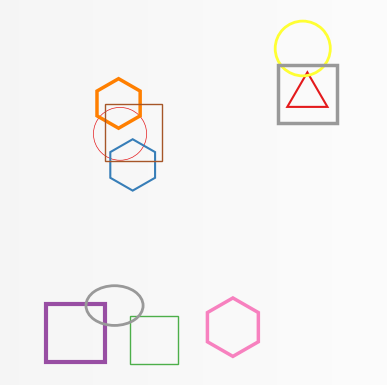[{"shape": "triangle", "thickness": 1.5, "radius": 0.3, "center": [0.793, 0.752]}, {"shape": "circle", "thickness": 0.5, "radius": 0.34, "center": [0.31, 0.652]}, {"shape": "hexagon", "thickness": 1.5, "radius": 0.33, "center": [0.342, 0.572]}, {"shape": "square", "thickness": 1, "radius": 0.31, "center": [0.398, 0.118]}, {"shape": "square", "thickness": 3, "radius": 0.38, "center": [0.195, 0.135]}, {"shape": "hexagon", "thickness": 2.5, "radius": 0.32, "center": [0.306, 0.731]}, {"shape": "circle", "thickness": 2, "radius": 0.36, "center": [0.781, 0.874]}, {"shape": "square", "thickness": 1, "radius": 0.37, "center": [0.344, 0.657]}, {"shape": "hexagon", "thickness": 2.5, "radius": 0.38, "center": [0.601, 0.15]}, {"shape": "square", "thickness": 2.5, "radius": 0.38, "center": [0.794, 0.756]}, {"shape": "oval", "thickness": 2, "radius": 0.37, "center": [0.296, 0.206]}]